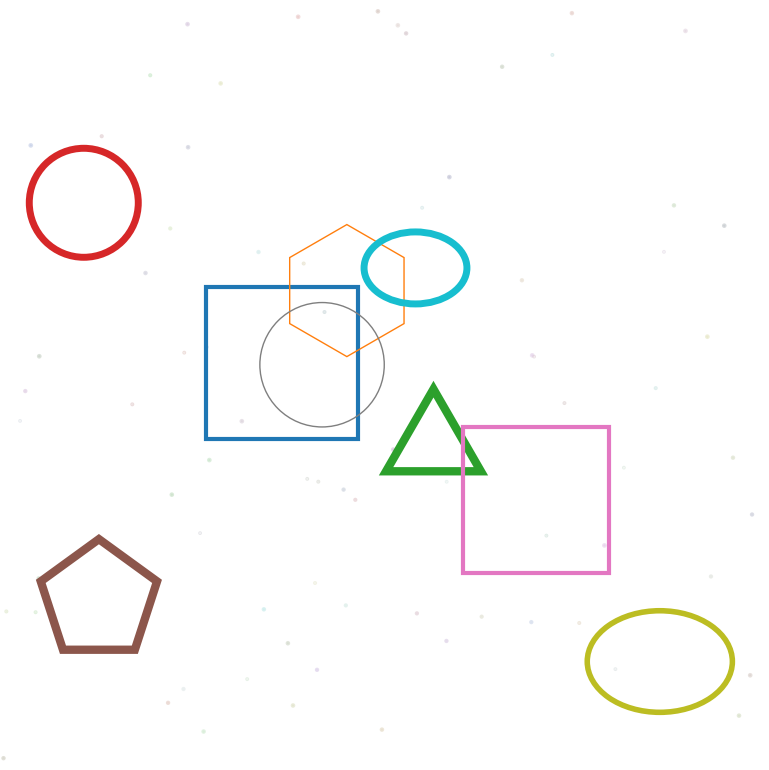[{"shape": "square", "thickness": 1.5, "radius": 0.49, "center": [0.366, 0.529]}, {"shape": "hexagon", "thickness": 0.5, "radius": 0.43, "center": [0.45, 0.623]}, {"shape": "triangle", "thickness": 3, "radius": 0.36, "center": [0.563, 0.423]}, {"shape": "circle", "thickness": 2.5, "radius": 0.35, "center": [0.109, 0.737]}, {"shape": "pentagon", "thickness": 3, "radius": 0.4, "center": [0.128, 0.22]}, {"shape": "square", "thickness": 1.5, "radius": 0.47, "center": [0.697, 0.351]}, {"shape": "circle", "thickness": 0.5, "radius": 0.4, "center": [0.418, 0.526]}, {"shape": "oval", "thickness": 2, "radius": 0.47, "center": [0.857, 0.141]}, {"shape": "oval", "thickness": 2.5, "radius": 0.33, "center": [0.54, 0.652]}]